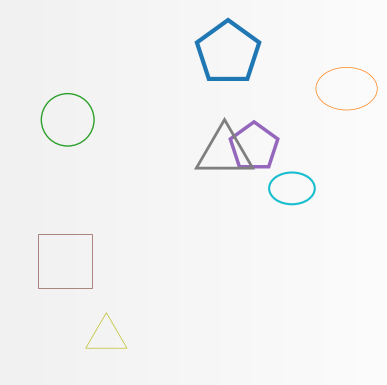[{"shape": "pentagon", "thickness": 3, "radius": 0.42, "center": [0.589, 0.863]}, {"shape": "oval", "thickness": 0.5, "radius": 0.4, "center": [0.894, 0.77]}, {"shape": "circle", "thickness": 1, "radius": 0.34, "center": [0.175, 0.689]}, {"shape": "pentagon", "thickness": 2.5, "radius": 0.32, "center": [0.656, 0.619]}, {"shape": "square", "thickness": 0.5, "radius": 0.35, "center": [0.168, 0.322]}, {"shape": "triangle", "thickness": 2, "radius": 0.42, "center": [0.579, 0.605]}, {"shape": "triangle", "thickness": 0.5, "radius": 0.31, "center": [0.274, 0.126]}, {"shape": "oval", "thickness": 1.5, "radius": 0.29, "center": [0.753, 0.511]}]